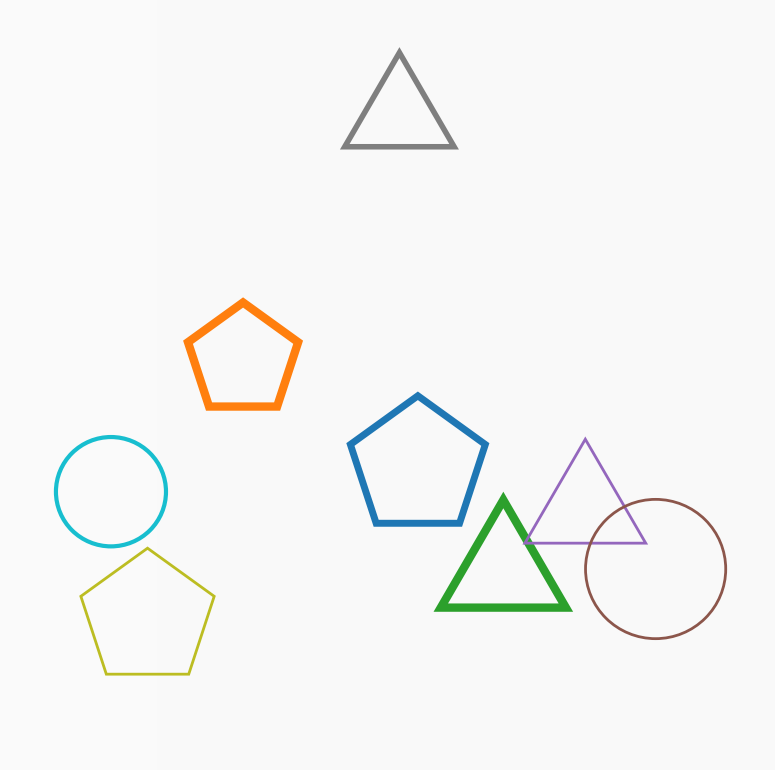[{"shape": "pentagon", "thickness": 2.5, "radius": 0.46, "center": [0.539, 0.394]}, {"shape": "pentagon", "thickness": 3, "radius": 0.37, "center": [0.314, 0.532]}, {"shape": "triangle", "thickness": 3, "radius": 0.47, "center": [0.649, 0.257]}, {"shape": "triangle", "thickness": 1, "radius": 0.45, "center": [0.755, 0.34]}, {"shape": "circle", "thickness": 1, "radius": 0.45, "center": [0.846, 0.261]}, {"shape": "triangle", "thickness": 2, "radius": 0.41, "center": [0.515, 0.85]}, {"shape": "pentagon", "thickness": 1, "radius": 0.45, "center": [0.19, 0.198]}, {"shape": "circle", "thickness": 1.5, "radius": 0.36, "center": [0.143, 0.361]}]